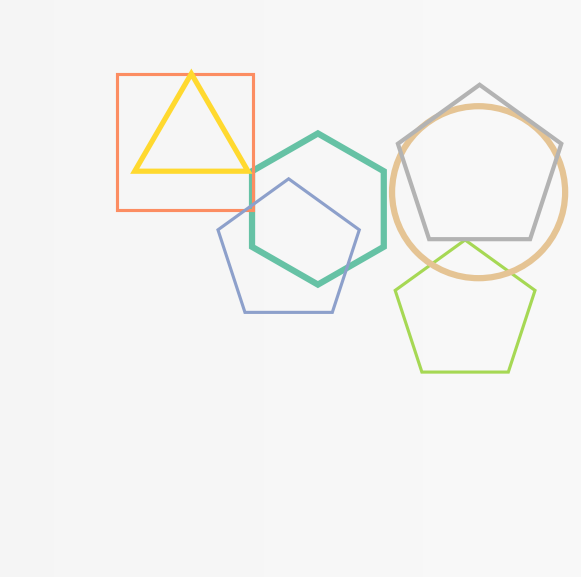[{"shape": "hexagon", "thickness": 3, "radius": 0.65, "center": [0.547, 0.637]}, {"shape": "square", "thickness": 1.5, "radius": 0.59, "center": [0.319, 0.754]}, {"shape": "pentagon", "thickness": 1.5, "radius": 0.64, "center": [0.497, 0.562]}, {"shape": "pentagon", "thickness": 1.5, "radius": 0.63, "center": [0.8, 0.457]}, {"shape": "triangle", "thickness": 2.5, "radius": 0.56, "center": [0.329, 0.759]}, {"shape": "circle", "thickness": 3, "radius": 0.74, "center": [0.823, 0.666]}, {"shape": "pentagon", "thickness": 2, "radius": 0.74, "center": [0.825, 0.705]}]